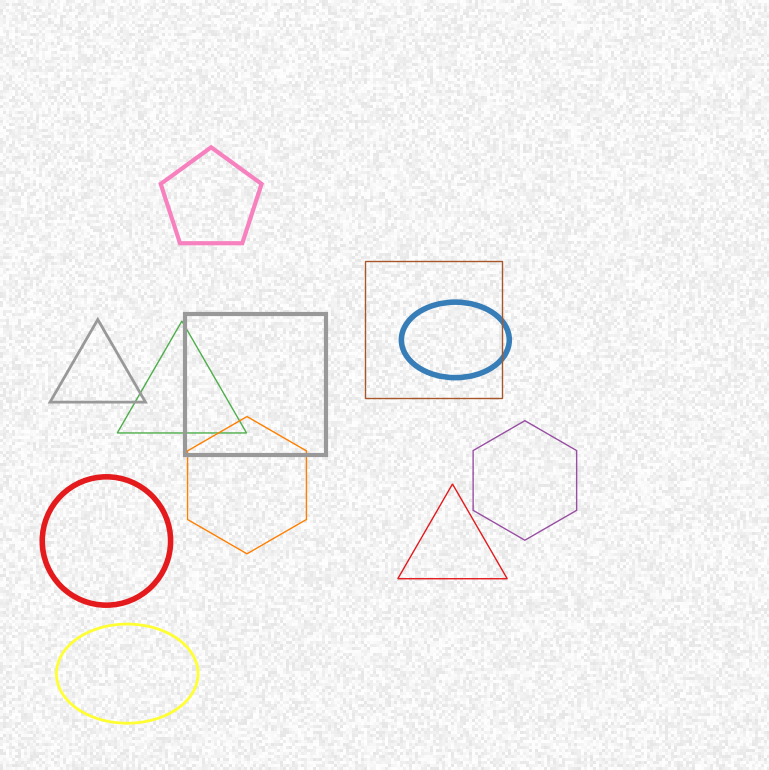[{"shape": "circle", "thickness": 2, "radius": 0.42, "center": [0.138, 0.297]}, {"shape": "triangle", "thickness": 0.5, "radius": 0.41, "center": [0.588, 0.289]}, {"shape": "oval", "thickness": 2, "radius": 0.35, "center": [0.591, 0.559]}, {"shape": "triangle", "thickness": 0.5, "radius": 0.48, "center": [0.236, 0.486]}, {"shape": "hexagon", "thickness": 0.5, "radius": 0.39, "center": [0.682, 0.376]}, {"shape": "hexagon", "thickness": 0.5, "radius": 0.45, "center": [0.321, 0.37]}, {"shape": "oval", "thickness": 1, "radius": 0.46, "center": [0.165, 0.125]}, {"shape": "square", "thickness": 0.5, "radius": 0.44, "center": [0.563, 0.572]}, {"shape": "pentagon", "thickness": 1.5, "radius": 0.34, "center": [0.274, 0.74]}, {"shape": "triangle", "thickness": 1, "radius": 0.36, "center": [0.127, 0.514]}, {"shape": "square", "thickness": 1.5, "radius": 0.46, "center": [0.332, 0.501]}]